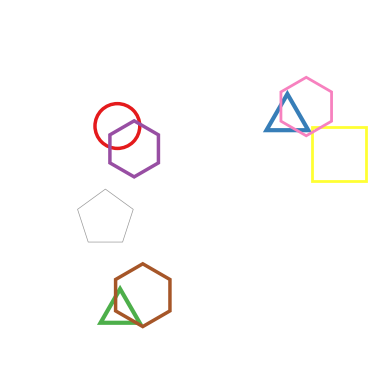[{"shape": "circle", "thickness": 2.5, "radius": 0.29, "center": [0.305, 0.673]}, {"shape": "triangle", "thickness": 3, "radius": 0.31, "center": [0.746, 0.693]}, {"shape": "triangle", "thickness": 3, "radius": 0.29, "center": [0.312, 0.191]}, {"shape": "hexagon", "thickness": 2.5, "radius": 0.36, "center": [0.348, 0.613]}, {"shape": "square", "thickness": 2, "radius": 0.35, "center": [0.88, 0.601]}, {"shape": "hexagon", "thickness": 2.5, "radius": 0.41, "center": [0.371, 0.233]}, {"shape": "hexagon", "thickness": 2, "radius": 0.38, "center": [0.795, 0.723]}, {"shape": "pentagon", "thickness": 0.5, "radius": 0.38, "center": [0.274, 0.433]}]